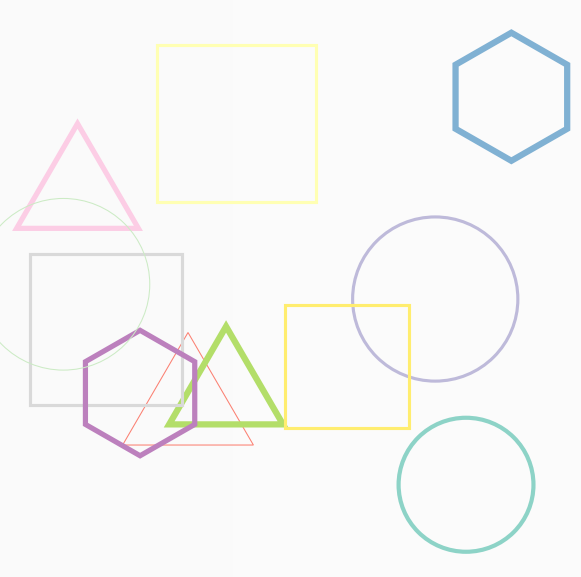[{"shape": "circle", "thickness": 2, "radius": 0.58, "center": [0.802, 0.16]}, {"shape": "square", "thickness": 1.5, "radius": 0.68, "center": [0.407, 0.786]}, {"shape": "circle", "thickness": 1.5, "radius": 0.71, "center": [0.749, 0.481]}, {"shape": "triangle", "thickness": 0.5, "radius": 0.65, "center": [0.323, 0.293]}, {"shape": "hexagon", "thickness": 3, "radius": 0.55, "center": [0.88, 0.832]}, {"shape": "triangle", "thickness": 3, "radius": 0.57, "center": [0.389, 0.321]}, {"shape": "triangle", "thickness": 2.5, "radius": 0.6, "center": [0.133, 0.664]}, {"shape": "square", "thickness": 1.5, "radius": 0.65, "center": [0.182, 0.429]}, {"shape": "hexagon", "thickness": 2.5, "radius": 0.54, "center": [0.241, 0.319]}, {"shape": "circle", "thickness": 0.5, "radius": 0.74, "center": [0.109, 0.507]}, {"shape": "square", "thickness": 1.5, "radius": 0.53, "center": [0.597, 0.365]}]